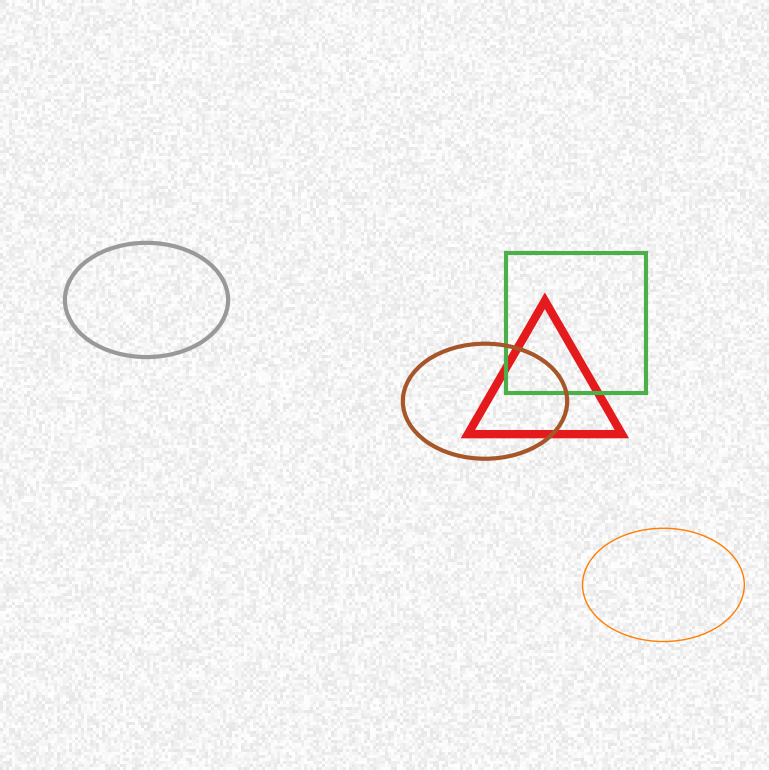[{"shape": "triangle", "thickness": 3, "radius": 0.58, "center": [0.708, 0.494]}, {"shape": "square", "thickness": 1.5, "radius": 0.45, "center": [0.748, 0.58]}, {"shape": "oval", "thickness": 0.5, "radius": 0.53, "center": [0.862, 0.24]}, {"shape": "oval", "thickness": 1.5, "radius": 0.53, "center": [0.63, 0.479]}, {"shape": "oval", "thickness": 1.5, "radius": 0.53, "center": [0.19, 0.61]}]